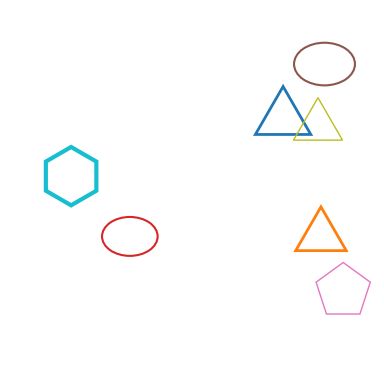[{"shape": "triangle", "thickness": 2, "radius": 0.42, "center": [0.735, 0.692]}, {"shape": "triangle", "thickness": 2, "radius": 0.38, "center": [0.834, 0.387]}, {"shape": "oval", "thickness": 1.5, "radius": 0.36, "center": [0.337, 0.386]}, {"shape": "oval", "thickness": 1.5, "radius": 0.4, "center": [0.843, 0.834]}, {"shape": "pentagon", "thickness": 1, "radius": 0.37, "center": [0.891, 0.244]}, {"shape": "triangle", "thickness": 1, "radius": 0.37, "center": [0.826, 0.673]}, {"shape": "hexagon", "thickness": 3, "radius": 0.38, "center": [0.185, 0.542]}]